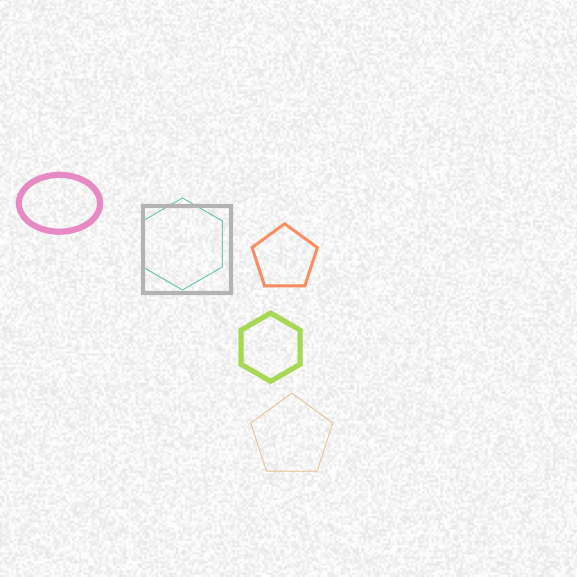[{"shape": "hexagon", "thickness": 0.5, "radius": 0.4, "center": [0.316, 0.577]}, {"shape": "pentagon", "thickness": 1.5, "radius": 0.3, "center": [0.493, 0.552]}, {"shape": "oval", "thickness": 3, "radius": 0.35, "center": [0.103, 0.647]}, {"shape": "hexagon", "thickness": 2.5, "radius": 0.3, "center": [0.469, 0.398]}, {"shape": "pentagon", "thickness": 0.5, "radius": 0.37, "center": [0.505, 0.244]}, {"shape": "square", "thickness": 2, "radius": 0.38, "center": [0.324, 0.567]}]